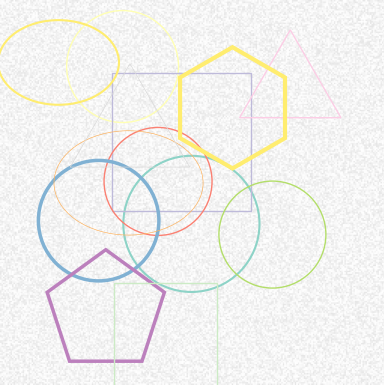[{"shape": "circle", "thickness": 1.5, "radius": 0.88, "center": [0.497, 0.419]}, {"shape": "circle", "thickness": 1, "radius": 0.73, "center": [0.318, 0.827]}, {"shape": "square", "thickness": 1, "radius": 0.9, "center": [0.471, 0.632]}, {"shape": "circle", "thickness": 1, "radius": 0.7, "center": [0.411, 0.529]}, {"shape": "circle", "thickness": 2.5, "radius": 0.78, "center": [0.256, 0.427]}, {"shape": "oval", "thickness": 0.5, "radius": 0.97, "center": [0.334, 0.525]}, {"shape": "circle", "thickness": 1, "radius": 0.69, "center": [0.708, 0.391]}, {"shape": "triangle", "thickness": 1, "radius": 0.76, "center": [0.754, 0.77]}, {"shape": "triangle", "thickness": 0.5, "radius": 0.9, "center": [0.338, 0.656]}, {"shape": "pentagon", "thickness": 2.5, "radius": 0.8, "center": [0.275, 0.191]}, {"shape": "square", "thickness": 1, "radius": 0.67, "center": [0.429, 0.132]}, {"shape": "oval", "thickness": 1.5, "radius": 0.79, "center": [0.152, 0.838]}, {"shape": "hexagon", "thickness": 3, "radius": 0.79, "center": [0.604, 0.72]}]